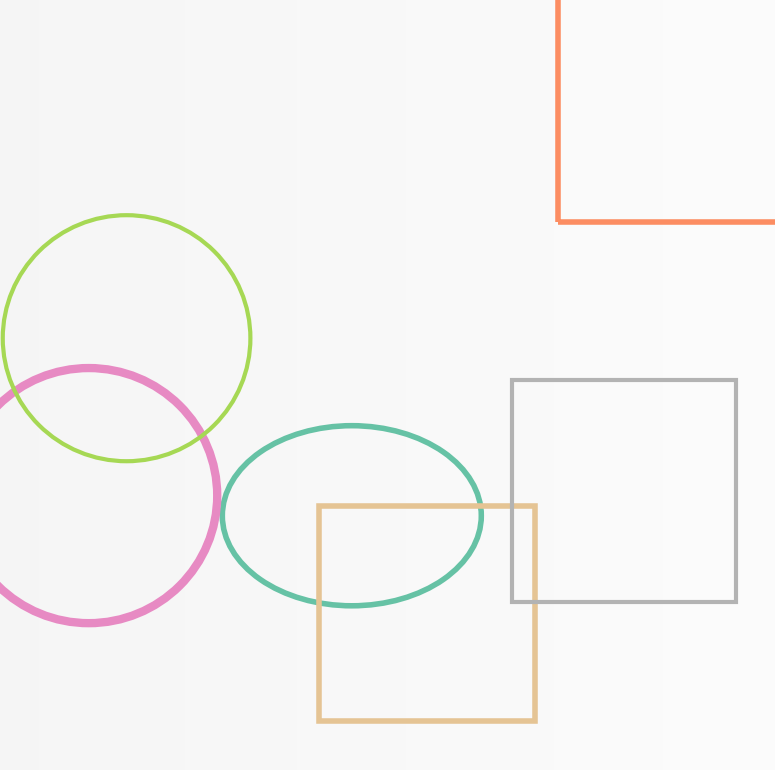[{"shape": "oval", "thickness": 2, "radius": 0.84, "center": [0.454, 0.33]}, {"shape": "square", "thickness": 2, "radius": 0.82, "center": [0.884, 0.877]}, {"shape": "circle", "thickness": 3, "radius": 0.83, "center": [0.115, 0.356]}, {"shape": "circle", "thickness": 1.5, "radius": 0.8, "center": [0.163, 0.561]}, {"shape": "square", "thickness": 2, "radius": 0.7, "center": [0.551, 0.203]}, {"shape": "square", "thickness": 1.5, "radius": 0.72, "center": [0.805, 0.362]}]